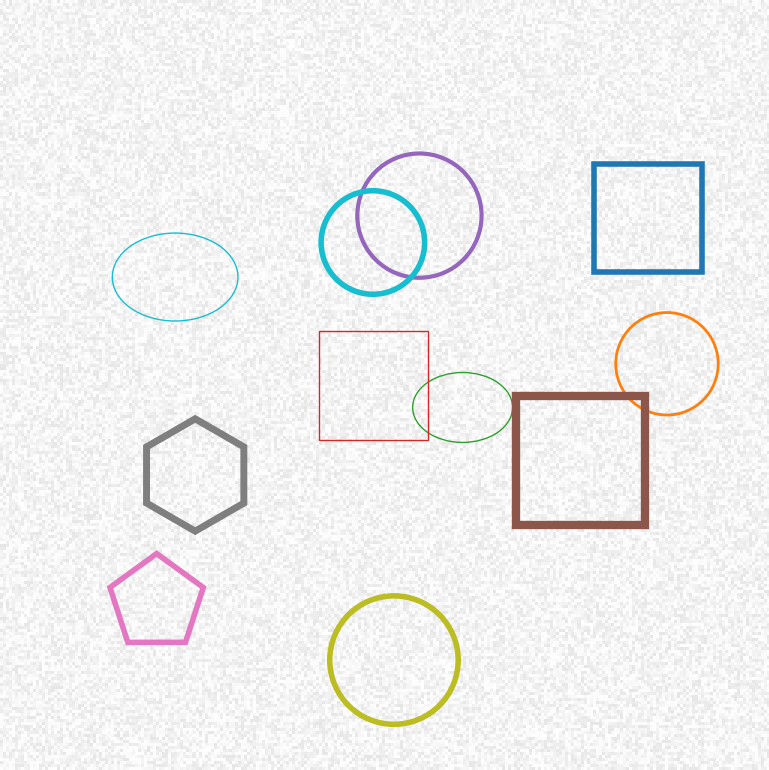[{"shape": "square", "thickness": 2, "radius": 0.35, "center": [0.841, 0.718]}, {"shape": "circle", "thickness": 1, "radius": 0.33, "center": [0.866, 0.528]}, {"shape": "oval", "thickness": 0.5, "radius": 0.32, "center": [0.601, 0.471]}, {"shape": "square", "thickness": 0.5, "radius": 0.35, "center": [0.485, 0.499]}, {"shape": "circle", "thickness": 1.5, "radius": 0.4, "center": [0.545, 0.72]}, {"shape": "square", "thickness": 3, "radius": 0.42, "center": [0.754, 0.402]}, {"shape": "pentagon", "thickness": 2, "radius": 0.32, "center": [0.203, 0.217]}, {"shape": "hexagon", "thickness": 2.5, "radius": 0.36, "center": [0.254, 0.383]}, {"shape": "circle", "thickness": 2, "radius": 0.42, "center": [0.512, 0.143]}, {"shape": "oval", "thickness": 0.5, "radius": 0.41, "center": [0.227, 0.64]}, {"shape": "circle", "thickness": 2, "radius": 0.34, "center": [0.484, 0.685]}]